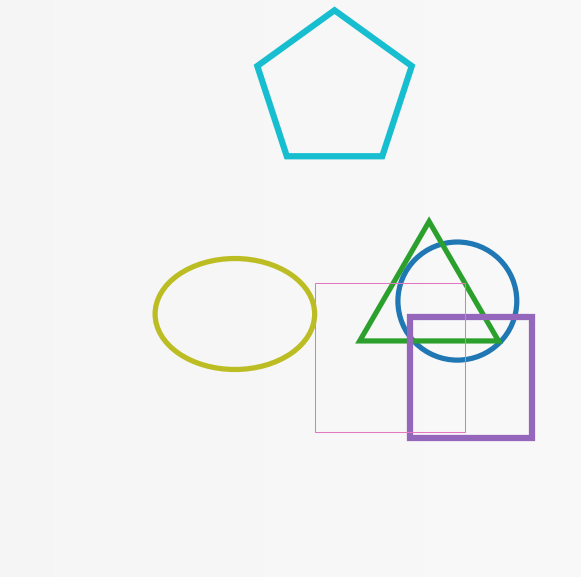[{"shape": "circle", "thickness": 2.5, "radius": 0.51, "center": [0.787, 0.478]}, {"shape": "triangle", "thickness": 2.5, "radius": 0.69, "center": [0.738, 0.478]}, {"shape": "square", "thickness": 3, "radius": 0.53, "center": [0.811, 0.345]}, {"shape": "square", "thickness": 0.5, "radius": 0.65, "center": [0.67, 0.379]}, {"shape": "oval", "thickness": 2.5, "radius": 0.69, "center": [0.404, 0.455]}, {"shape": "pentagon", "thickness": 3, "radius": 0.7, "center": [0.576, 0.842]}]